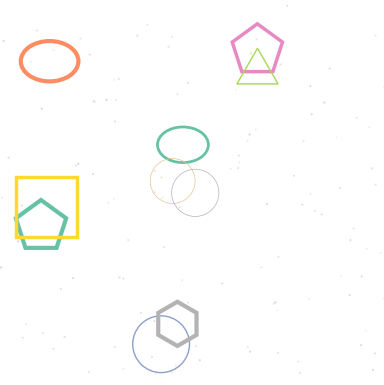[{"shape": "oval", "thickness": 2, "radius": 0.33, "center": [0.475, 0.624]}, {"shape": "pentagon", "thickness": 3, "radius": 0.34, "center": [0.107, 0.412]}, {"shape": "oval", "thickness": 3, "radius": 0.37, "center": [0.129, 0.841]}, {"shape": "circle", "thickness": 1, "radius": 0.37, "center": [0.418, 0.106]}, {"shape": "pentagon", "thickness": 2.5, "radius": 0.34, "center": [0.668, 0.869]}, {"shape": "triangle", "thickness": 1, "radius": 0.31, "center": [0.669, 0.813]}, {"shape": "square", "thickness": 2.5, "radius": 0.39, "center": [0.121, 0.462]}, {"shape": "circle", "thickness": 0.5, "radius": 0.29, "center": [0.448, 0.53]}, {"shape": "hexagon", "thickness": 3, "radius": 0.29, "center": [0.461, 0.159]}, {"shape": "circle", "thickness": 0.5, "radius": 0.31, "center": [0.507, 0.499]}]